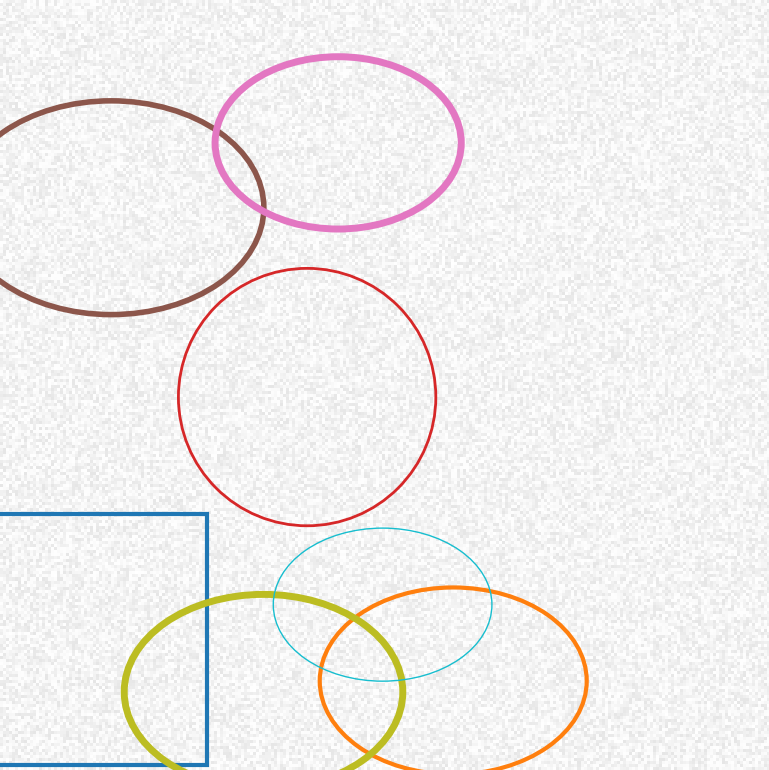[{"shape": "square", "thickness": 1.5, "radius": 0.81, "center": [0.106, 0.17]}, {"shape": "oval", "thickness": 1.5, "radius": 0.87, "center": [0.589, 0.116]}, {"shape": "circle", "thickness": 1, "radius": 0.84, "center": [0.399, 0.484]}, {"shape": "oval", "thickness": 2, "radius": 0.99, "center": [0.144, 0.73]}, {"shape": "oval", "thickness": 2.5, "radius": 0.8, "center": [0.439, 0.814]}, {"shape": "oval", "thickness": 2.5, "radius": 0.9, "center": [0.342, 0.101]}, {"shape": "oval", "thickness": 0.5, "radius": 0.71, "center": [0.497, 0.215]}]